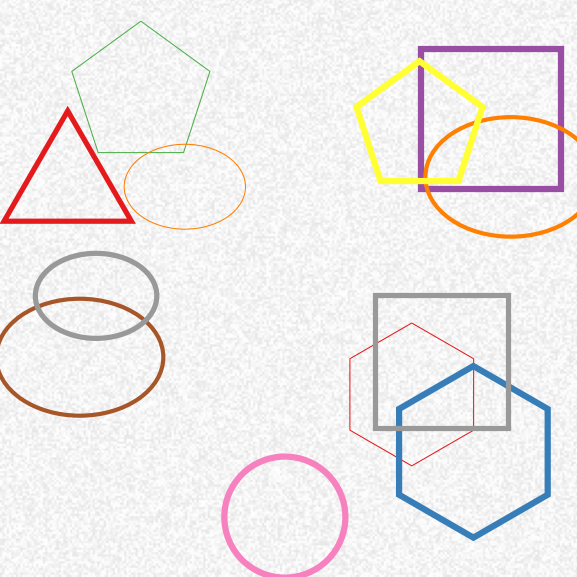[{"shape": "triangle", "thickness": 2.5, "radius": 0.64, "center": [0.117, 0.68]}, {"shape": "hexagon", "thickness": 0.5, "radius": 0.62, "center": [0.713, 0.316]}, {"shape": "hexagon", "thickness": 3, "radius": 0.74, "center": [0.82, 0.217]}, {"shape": "pentagon", "thickness": 0.5, "radius": 0.63, "center": [0.244, 0.837]}, {"shape": "square", "thickness": 3, "radius": 0.61, "center": [0.85, 0.793]}, {"shape": "oval", "thickness": 2, "radius": 0.74, "center": [0.884, 0.693]}, {"shape": "oval", "thickness": 0.5, "radius": 0.53, "center": [0.32, 0.676]}, {"shape": "pentagon", "thickness": 3, "radius": 0.57, "center": [0.726, 0.778]}, {"shape": "oval", "thickness": 2, "radius": 0.72, "center": [0.138, 0.381]}, {"shape": "circle", "thickness": 3, "radius": 0.52, "center": [0.493, 0.104]}, {"shape": "oval", "thickness": 2.5, "radius": 0.53, "center": [0.166, 0.487]}, {"shape": "square", "thickness": 2.5, "radius": 0.57, "center": [0.765, 0.373]}]